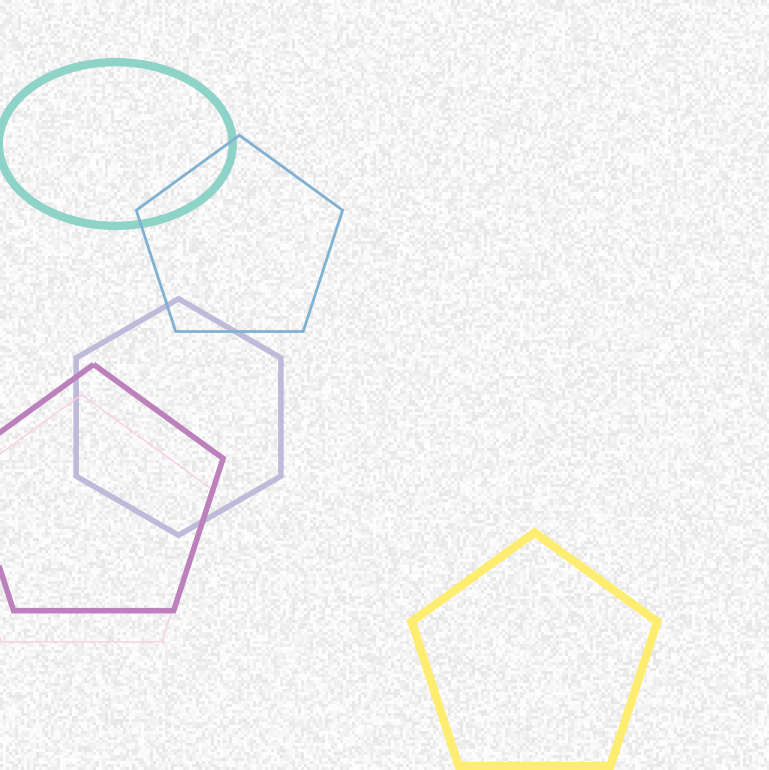[{"shape": "oval", "thickness": 3, "radius": 0.76, "center": [0.15, 0.813]}, {"shape": "hexagon", "thickness": 2, "radius": 0.77, "center": [0.232, 0.458]}, {"shape": "pentagon", "thickness": 1, "radius": 0.7, "center": [0.311, 0.683]}, {"shape": "pentagon", "thickness": 0.5, "radius": 0.89, "center": [0.106, 0.31]}, {"shape": "pentagon", "thickness": 2, "radius": 0.88, "center": [0.122, 0.35]}, {"shape": "pentagon", "thickness": 3, "radius": 0.84, "center": [0.694, 0.141]}]